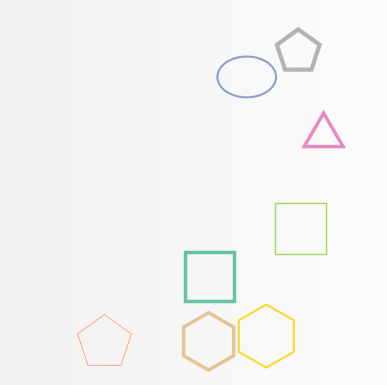[{"shape": "square", "thickness": 2.5, "radius": 0.32, "center": [0.541, 0.281]}, {"shape": "pentagon", "thickness": 0.5, "radius": 0.36, "center": [0.27, 0.11]}, {"shape": "oval", "thickness": 1.5, "radius": 0.38, "center": [0.637, 0.8]}, {"shape": "triangle", "thickness": 2.5, "radius": 0.29, "center": [0.835, 0.648]}, {"shape": "square", "thickness": 1, "radius": 0.33, "center": [0.775, 0.407]}, {"shape": "hexagon", "thickness": 1.5, "radius": 0.41, "center": [0.687, 0.127]}, {"shape": "hexagon", "thickness": 2.5, "radius": 0.37, "center": [0.538, 0.113]}, {"shape": "pentagon", "thickness": 3, "radius": 0.29, "center": [0.77, 0.866]}]